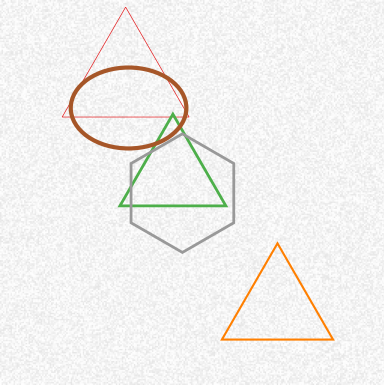[{"shape": "triangle", "thickness": 0.5, "radius": 0.95, "center": [0.326, 0.791]}, {"shape": "triangle", "thickness": 2, "radius": 0.79, "center": [0.449, 0.545]}, {"shape": "triangle", "thickness": 1.5, "radius": 0.83, "center": [0.721, 0.201]}, {"shape": "oval", "thickness": 3, "radius": 0.75, "center": [0.334, 0.72]}, {"shape": "hexagon", "thickness": 2, "radius": 0.77, "center": [0.474, 0.498]}]